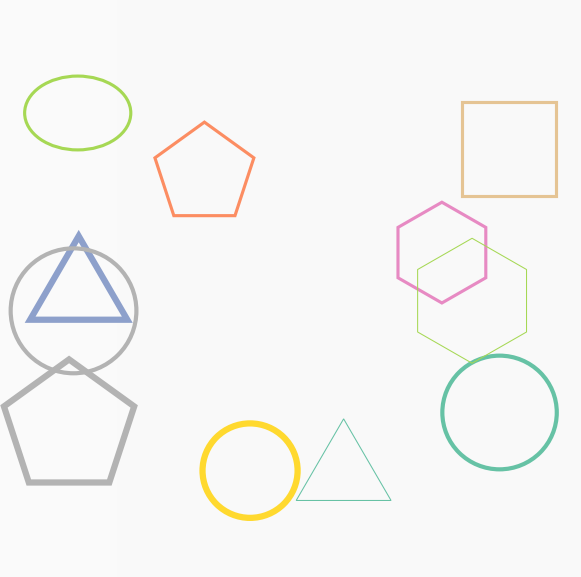[{"shape": "triangle", "thickness": 0.5, "radius": 0.47, "center": [0.591, 0.18]}, {"shape": "circle", "thickness": 2, "radius": 0.49, "center": [0.859, 0.285]}, {"shape": "pentagon", "thickness": 1.5, "radius": 0.45, "center": [0.352, 0.698]}, {"shape": "triangle", "thickness": 3, "radius": 0.48, "center": [0.135, 0.494]}, {"shape": "hexagon", "thickness": 1.5, "radius": 0.44, "center": [0.76, 0.562]}, {"shape": "oval", "thickness": 1.5, "radius": 0.46, "center": [0.134, 0.803]}, {"shape": "hexagon", "thickness": 0.5, "radius": 0.54, "center": [0.812, 0.478]}, {"shape": "circle", "thickness": 3, "radius": 0.41, "center": [0.43, 0.184]}, {"shape": "square", "thickness": 1.5, "radius": 0.41, "center": [0.875, 0.741]}, {"shape": "pentagon", "thickness": 3, "radius": 0.59, "center": [0.119, 0.259]}, {"shape": "circle", "thickness": 2, "radius": 0.54, "center": [0.127, 0.461]}]